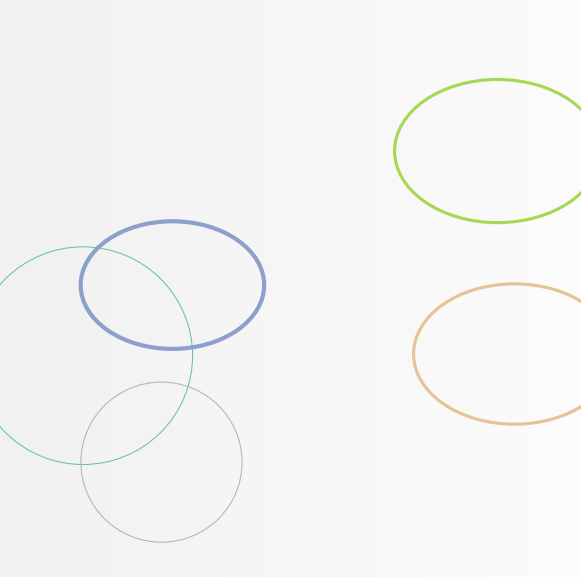[{"shape": "circle", "thickness": 0.5, "radius": 0.94, "center": [0.143, 0.383]}, {"shape": "oval", "thickness": 2, "radius": 0.79, "center": [0.297, 0.505]}, {"shape": "oval", "thickness": 1.5, "radius": 0.89, "center": [0.856, 0.738]}, {"shape": "oval", "thickness": 1.5, "radius": 0.87, "center": [0.885, 0.386]}, {"shape": "circle", "thickness": 0.5, "radius": 0.69, "center": [0.278, 0.199]}]